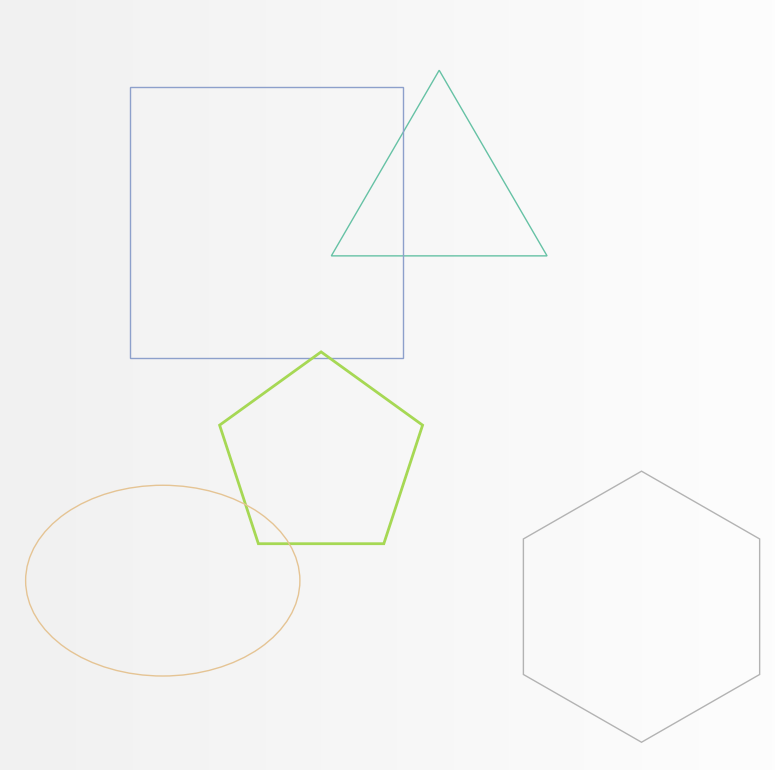[{"shape": "triangle", "thickness": 0.5, "radius": 0.8, "center": [0.567, 0.748]}, {"shape": "square", "thickness": 0.5, "radius": 0.88, "center": [0.344, 0.711]}, {"shape": "pentagon", "thickness": 1, "radius": 0.69, "center": [0.414, 0.405]}, {"shape": "oval", "thickness": 0.5, "radius": 0.88, "center": [0.21, 0.246]}, {"shape": "hexagon", "thickness": 0.5, "radius": 0.88, "center": [0.828, 0.212]}]